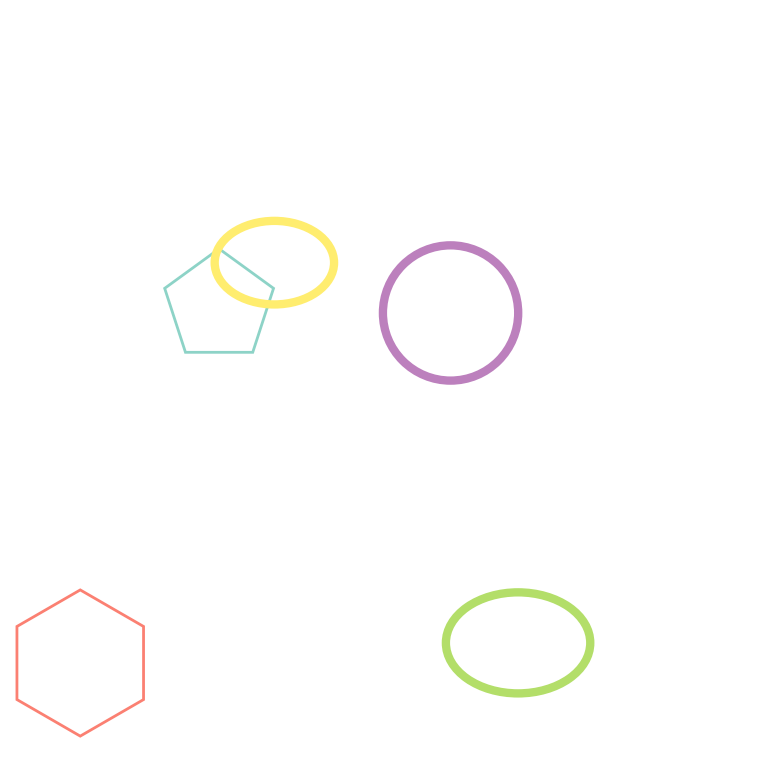[{"shape": "pentagon", "thickness": 1, "radius": 0.37, "center": [0.285, 0.603]}, {"shape": "hexagon", "thickness": 1, "radius": 0.47, "center": [0.104, 0.139]}, {"shape": "oval", "thickness": 3, "radius": 0.47, "center": [0.673, 0.165]}, {"shape": "circle", "thickness": 3, "radius": 0.44, "center": [0.585, 0.594]}, {"shape": "oval", "thickness": 3, "radius": 0.39, "center": [0.356, 0.659]}]